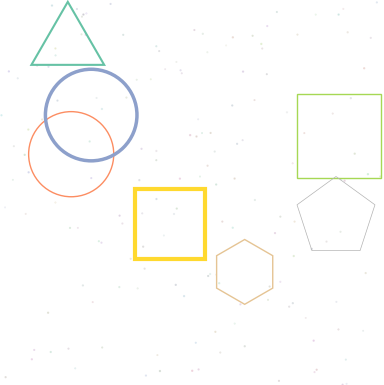[{"shape": "triangle", "thickness": 1.5, "radius": 0.55, "center": [0.176, 0.886]}, {"shape": "circle", "thickness": 1, "radius": 0.55, "center": [0.185, 0.599]}, {"shape": "circle", "thickness": 2.5, "radius": 0.59, "center": [0.237, 0.701]}, {"shape": "square", "thickness": 1, "radius": 0.54, "center": [0.881, 0.647]}, {"shape": "square", "thickness": 3, "radius": 0.45, "center": [0.441, 0.418]}, {"shape": "hexagon", "thickness": 1, "radius": 0.42, "center": [0.636, 0.294]}, {"shape": "pentagon", "thickness": 0.5, "radius": 0.53, "center": [0.873, 0.435]}]